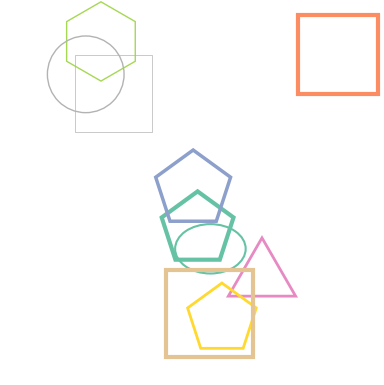[{"shape": "pentagon", "thickness": 3, "radius": 0.49, "center": [0.513, 0.405]}, {"shape": "oval", "thickness": 1.5, "radius": 0.46, "center": [0.546, 0.354]}, {"shape": "square", "thickness": 3, "radius": 0.52, "center": [0.878, 0.858]}, {"shape": "pentagon", "thickness": 2.5, "radius": 0.51, "center": [0.502, 0.508]}, {"shape": "triangle", "thickness": 2, "radius": 0.5, "center": [0.68, 0.281]}, {"shape": "hexagon", "thickness": 1, "radius": 0.51, "center": [0.262, 0.892]}, {"shape": "pentagon", "thickness": 2, "radius": 0.47, "center": [0.576, 0.171]}, {"shape": "square", "thickness": 3, "radius": 0.57, "center": [0.544, 0.185]}, {"shape": "square", "thickness": 0.5, "radius": 0.5, "center": [0.294, 0.757]}, {"shape": "circle", "thickness": 1, "radius": 0.5, "center": [0.223, 0.807]}]